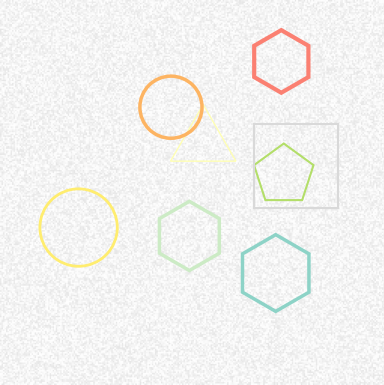[{"shape": "hexagon", "thickness": 2.5, "radius": 0.5, "center": [0.716, 0.291]}, {"shape": "triangle", "thickness": 1, "radius": 0.49, "center": [0.528, 0.63]}, {"shape": "hexagon", "thickness": 3, "radius": 0.41, "center": [0.731, 0.84]}, {"shape": "circle", "thickness": 2.5, "radius": 0.4, "center": [0.444, 0.722]}, {"shape": "pentagon", "thickness": 1.5, "radius": 0.41, "center": [0.737, 0.546]}, {"shape": "square", "thickness": 1.5, "radius": 0.55, "center": [0.769, 0.569]}, {"shape": "hexagon", "thickness": 2.5, "radius": 0.45, "center": [0.492, 0.387]}, {"shape": "circle", "thickness": 2, "radius": 0.5, "center": [0.204, 0.409]}]